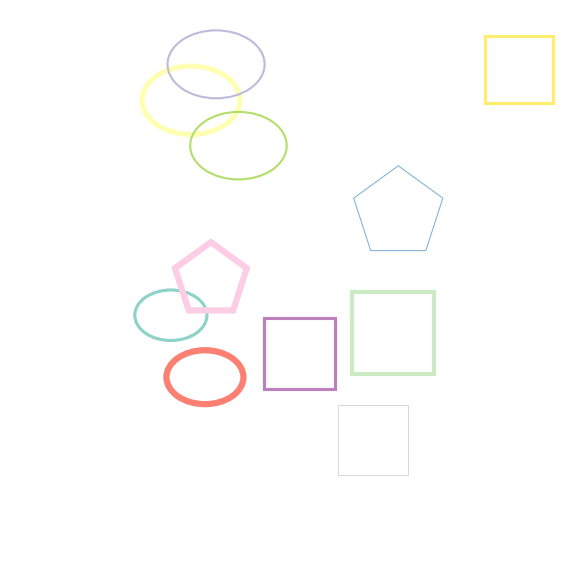[{"shape": "oval", "thickness": 1.5, "radius": 0.31, "center": [0.296, 0.453]}, {"shape": "oval", "thickness": 2.5, "radius": 0.42, "center": [0.331, 0.826]}, {"shape": "oval", "thickness": 1, "radius": 0.42, "center": [0.374, 0.888]}, {"shape": "oval", "thickness": 3, "radius": 0.33, "center": [0.355, 0.346]}, {"shape": "pentagon", "thickness": 0.5, "radius": 0.41, "center": [0.69, 0.631]}, {"shape": "oval", "thickness": 1, "radius": 0.42, "center": [0.413, 0.747]}, {"shape": "pentagon", "thickness": 3, "radius": 0.33, "center": [0.365, 0.514]}, {"shape": "square", "thickness": 0.5, "radius": 0.3, "center": [0.646, 0.237]}, {"shape": "square", "thickness": 1.5, "radius": 0.31, "center": [0.518, 0.387]}, {"shape": "square", "thickness": 2, "radius": 0.35, "center": [0.68, 0.423]}, {"shape": "square", "thickness": 1.5, "radius": 0.29, "center": [0.898, 0.879]}]